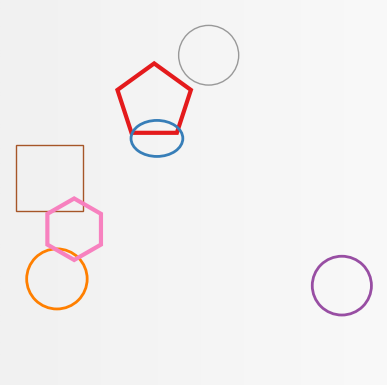[{"shape": "pentagon", "thickness": 3, "radius": 0.5, "center": [0.398, 0.736]}, {"shape": "oval", "thickness": 2, "radius": 0.33, "center": [0.405, 0.64]}, {"shape": "circle", "thickness": 2, "radius": 0.38, "center": [0.882, 0.258]}, {"shape": "circle", "thickness": 2, "radius": 0.39, "center": [0.147, 0.276]}, {"shape": "square", "thickness": 1, "radius": 0.43, "center": [0.127, 0.536]}, {"shape": "hexagon", "thickness": 3, "radius": 0.4, "center": [0.191, 0.405]}, {"shape": "circle", "thickness": 1, "radius": 0.39, "center": [0.538, 0.857]}]